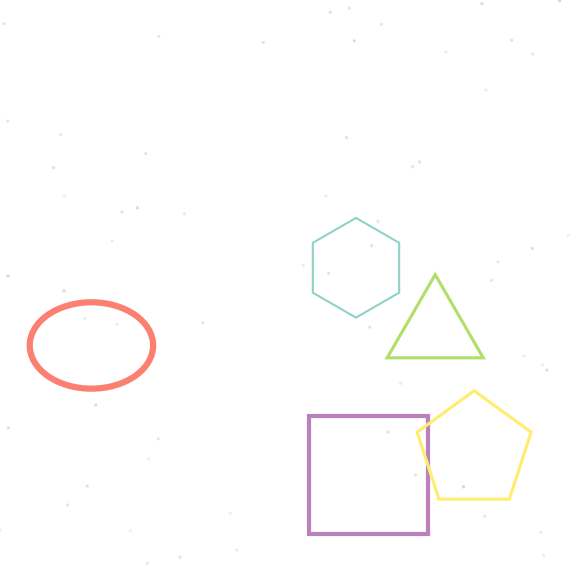[{"shape": "hexagon", "thickness": 1, "radius": 0.43, "center": [0.616, 0.535]}, {"shape": "oval", "thickness": 3, "radius": 0.53, "center": [0.158, 0.401]}, {"shape": "triangle", "thickness": 1.5, "radius": 0.48, "center": [0.754, 0.428]}, {"shape": "square", "thickness": 2, "radius": 0.51, "center": [0.638, 0.177]}, {"shape": "pentagon", "thickness": 1.5, "radius": 0.52, "center": [0.821, 0.219]}]